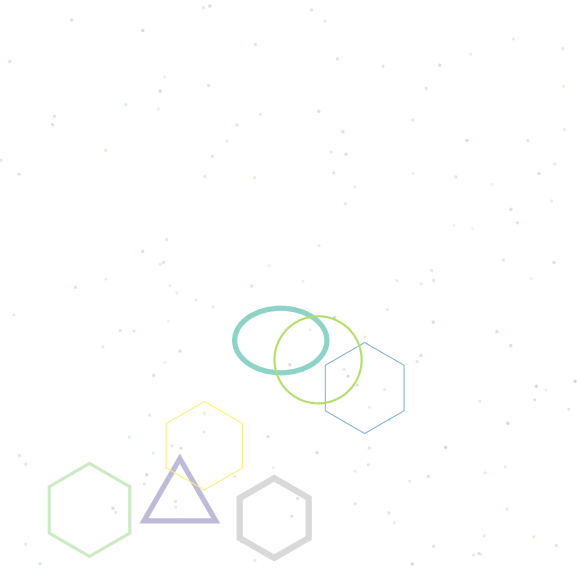[{"shape": "oval", "thickness": 2.5, "radius": 0.4, "center": [0.486, 0.409]}, {"shape": "triangle", "thickness": 2.5, "radius": 0.36, "center": [0.311, 0.133]}, {"shape": "hexagon", "thickness": 0.5, "radius": 0.39, "center": [0.632, 0.327]}, {"shape": "circle", "thickness": 1, "radius": 0.38, "center": [0.551, 0.376]}, {"shape": "hexagon", "thickness": 3, "radius": 0.35, "center": [0.475, 0.102]}, {"shape": "hexagon", "thickness": 1.5, "radius": 0.4, "center": [0.155, 0.116]}, {"shape": "hexagon", "thickness": 0.5, "radius": 0.38, "center": [0.354, 0.227]}]